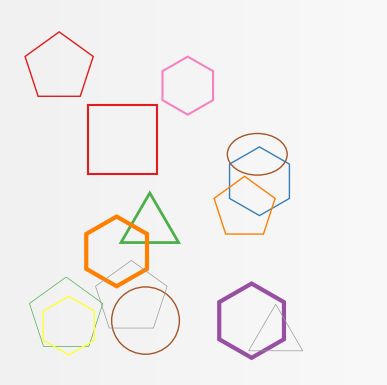[{"shape": "pentagon", "thickness": 1, "radius": 0.46, "center": [0.153, 0.825]}, {"shape": "square", "thickness": 1.5, "radius": 0.45, "center": [0.316, 0.638]}, {"shape": "hexagon", "thickness": 1, "radius": 0.45, "center": [0.67, 0.529]}, {"shape": "triangle", "thickness": 2, "radius": 0.43, "center": [0.387, 0.413]}, {"shape": "pentagon", "thickness": 0.5, "radius": 0.5, "center": [0.171, 0.181]}, {"shape": "hexagon", "thickness": 3, "radius": 0.48, "center": [0.649, 0.167]}, {"shape": "hexagon", "thickness": 3, "radius": 0.45, "center": [0.301, 0.347]}, {"shape": "pentagon", "thickness": 1, "radius": 0.41, "center": [0.631, 0.459]}, {"shape": "hexagon", "thickness": 1, "radius": 0.38, "center": [0.177, 0.154]}, {"shape": "circle", "thickness": 1, "radius": 0.44, "center": [0.376, 0.167]}, {"shape": "oval", "thickness": 1, "radius": 0.39, "center": [0.664, 0.599]}, {"shape": "hexagon", "thickness": 1.5, "radius": 0.38, "center": [0.485, 0.778]}, {"shape": "pentagon", "thickness": 0.5, "radius": 0.49, "center": [0.339, 0.226]}, {"shape": "triangle", "thickness": 0.5, "radius": 0.4, "center": [0.711, 0.129]}]